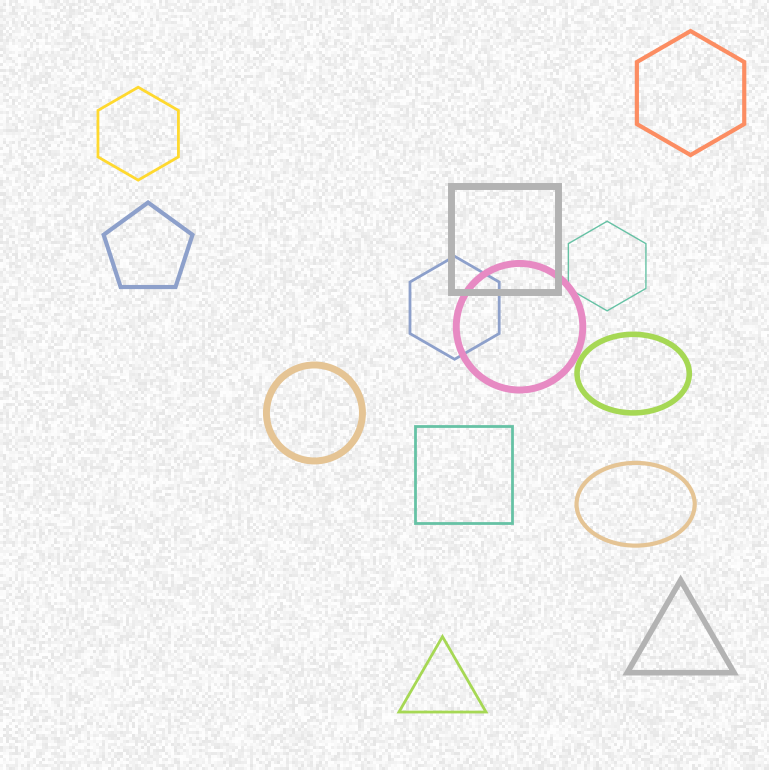[{"shape": "square", "thickness": 1, "radius": 0.31, "center": [0.602, 0.384]}, {"shape": "hexagon", "thickness": 0.5, "radius": 0.29, "center": [0.788, 0.654]}, {"shape": "hexagon", "thickness": 1.5, "radius": 0.4, "center": [0.897, 0.879]}, {"shape": "hexagon", "thickness": 1, "radius": 0.33, "center": [0.59, 0.6]}, {"shape": "pentagon", "thickness": 1.5, "radius": 0.3, "center": [0.192, 0.676]}, {"shape": "circle", "thickness": 2.5, "radius": 0.41, "center": [0.675, 0.576]}, {"shape": "oval", "thickness": 2, "radius": 0.36, "center": [0.822, 0.515]}, {"shape": "triangle", "thickness": 1, "radius": 0.33, "center": [0.575, 0.108]}, {"shape": "hexagon", "thickness": 1, "radius": 0.3, "center": [0.179, 0.826]}, {"shape": "oval", "thickness": 1.5, "radius": 0.38, "center": [0.825, 0.345]}, {"shape": "circle", "thickness": 2.5, "radius": 0.31, "center": [0.408, 0.464]}, {"shape": "square", "thickness": 2.5, "radius": 0.35, "center": [0.655, 0.69]}, {"shape": "triangle", "thickness": 2, "radius": 0.4, "center": [0.884, 0.166]}]